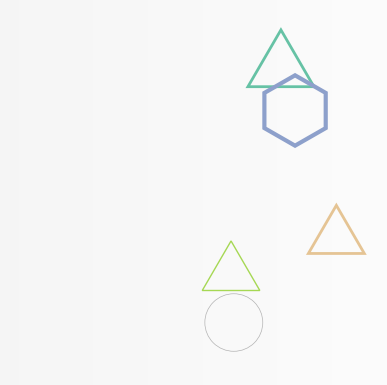[{"shape": "triangle", "thickness": 2, "radius": 0.49, "center": [0.725, 0.824]}, {"shape": "hexagon", "thickness": 3, "radius": 0.46, "center": [0.761, 0.713]}, {"shape": "triangle", "thickness": 1, "radius": 0.43, "center": [0.596, 0.288]}, {"shape": "triangle", "thickness": 2, "radius": 0.42, "center": [0.868, 0.383]}, {"shape": "circle", "thickness": 0.5, "radius": 0.37, "center": [0.603, 0.162]}]